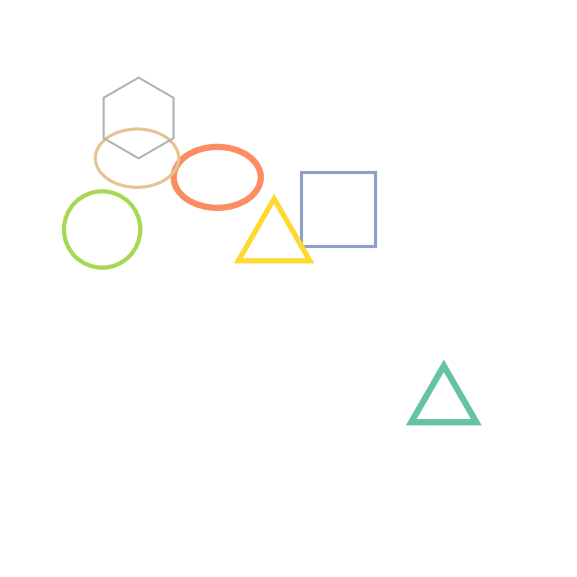[{"shape": "triangle", "thickness": 3, "radius": 0.33, "center": [0.768, 0.301]}, {"shape": "oval", "thickness": 3, "radius": 0.38, "center": [0.376, 0.692]}, {"shape": "square", "thickness": 1.5, "radius": 0.32, "center": [0.585, 0.637]}, {"shape": "circle", "thickness": 2, "radius": 0.33, "center": [0.177, 0.602]}, {"shape": "triangle", "thickness": 2.5, "radius": 0.36, "center": [0.475, 0.583]}, {"shape": "oval", "thickness": 1.5, "radius": 0.36, "center": [0.237, 0.725]}, {"shape": "hexagon", "thickness": 1, "radius": 0.35, "center": [0.24, 0.795]}]